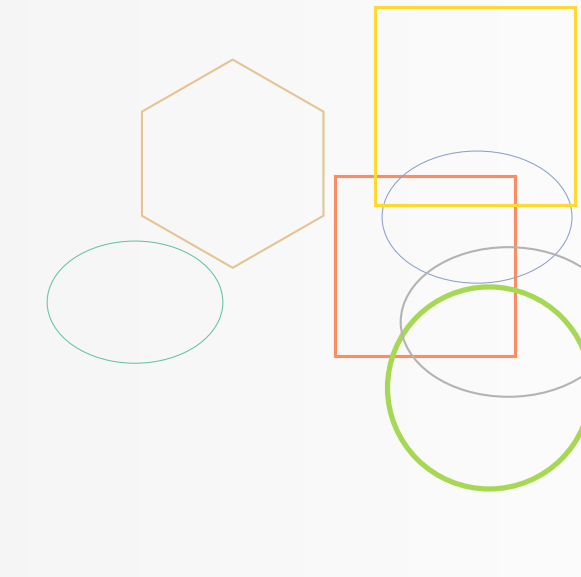[{"shape": "oval", "thickness": 0.5, "radius": 0.76, "center": [0.232, 0.476]}, {"shape": "square", "thickness": 1.5, "radius": 0.78, "center": [0.731, 0.538]}, {"shape": "oval", "thickness": 0.5, "radius": 0.82, "center": [0.821, 0.623]}, {"shape": "circle", "thickness": 2.5, "radius": 0.87, "center": [0.842, 0.327]}, {"shape": "square", "thickness": 1.5, "radius": 0.86, "center": [0.817, 0.816]}, {"shape": "hexagon", "thickness": 1, "radius": 0.9, "center": [0.4, 0.716]}, {"shape": "oval", "thickness": 1, "radius": 0.93, "center": [0.874, 0.442]}]